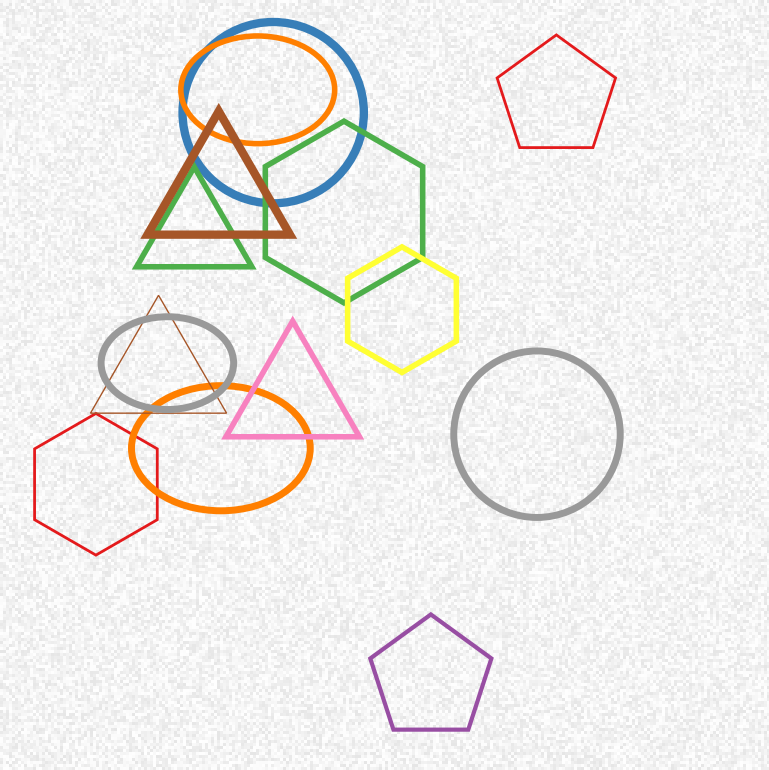[{"shape": "hexagon", "thickness": 1, "radius": 0.46, "center": [0.125, 0.371]}, {"shape": "pentagon", "thickness": 1, "radius": 0.4, "center": [0.723, 0.874]}, {"shape": "circle", "thickness": 3, "radius": 0.59, "center": [0.355, 0.854]}, {"shape": "triangle", "thickness": 2, "radius": 0.43, "center": [0.252, 0.697]}, {"shape": "hexagon", "thickness": 2, "radius": 0.59, "center": [0.447, 0.725]}, {"shape": "pentagon", "thickness": 1.5, "radius": 0.41, "center": [0.56, 0.119]}, {"shape": "oval", "thickness": 2.5, "radius": 0.58, "center": [0.287, 0.418]}, {"shape": "oval", "thickness": 2, "radius": 0.5, "center": [0.335, 0.883]}, {"shape": "hexagon", "thickness": 2, "radius": 0.41, "center": [0.522, 0.598]}, {"shape": "triangle", "thickness": 3, "radius": 0.53, "center": [0.284, 0.749]}, {"shape": "triangle", "thickness": 0.5, "radius": 0.51, "center": [0.206, 0.514]}, {"shape": "triangle", "thickness": 2, "radius": 0.5, "center": [0.38, 0.483]}, {"shape": "circle", "thickness": 2.5, "radius": 0.54, "center": [0.697, 0.436]}, {"shape": "oval", "thickness": 2.5, "radius": 0.43, "center": [0.217, 0.528]}]